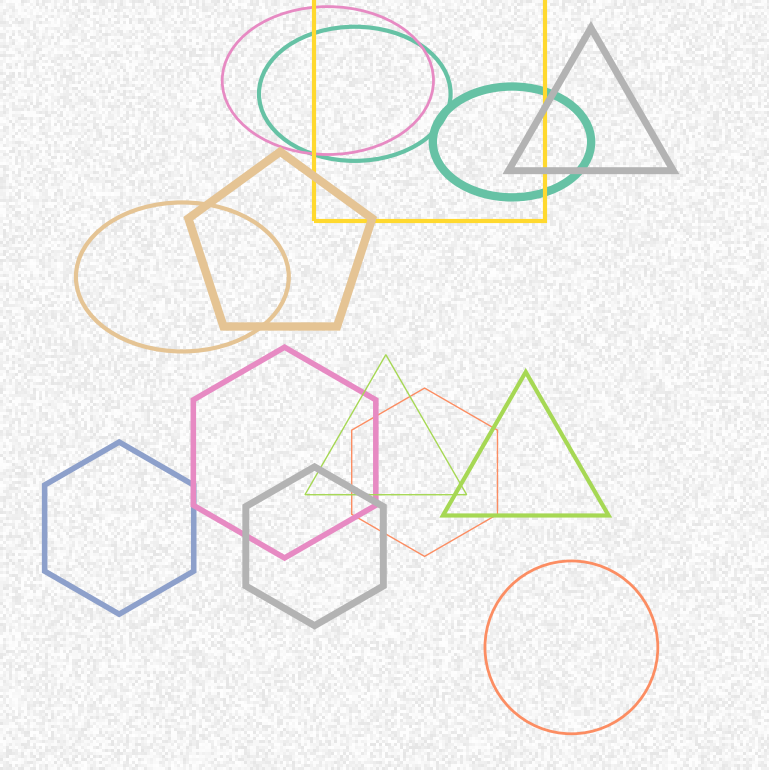[{"shape": "oval", "thickness": 3, "radius": 0.51, "center": [0.665, 0.816]}, {"shape": "oval", "thickness": 1.5, "radius": 0.62, "center": [0.461, 0.878]}, {"shape": "circle", "thickness": 1, "radius": 0.56, "center": [0.742, 0.159]}, {"shape": "hexagon", "thickness": 0.5, "radius": 0.55, "center": [0.551, 0.387]}, {"shape": "hexagon", "thickness": 2, "radius": 0.56, "center": [0.155, 0.314]}, {"shape": "hexagon", "thickness": 2, "radius": 0.68, "center": [0.37, 0.412]}, {"shape": "oval", "thickness": 1, "radius": 0.69, "center": [0.426, 0.895]}, {"shape": "triangle", "thickness": 1.5, "radius": 0.62, "center": [0.683, 0.393]}, {"shape": "triangle", "thickness": 0.5, "radius": 0.61, "center": [0.501, 0.418]}, {"shape": "square", "thickness": 1.5, "radius": 0.75, "center": [0.558, 0.862]}, {"shape": "pentagon", "thickness": 3, "radius": 0.63, "center": [0.364, 0.678]}, {"shape": "oval", "thickness": 1.5, "radius": 0.69, "center": [0.237, 0.64]}, {"shape": "triangle", "thickness": 2.5, "radius": 0.62, "center": [0.767, 0.84]}, {"shape": "hexagon", "thickness": 2.5, "radius": 0.52, "center": [0.409, 0.291]}]